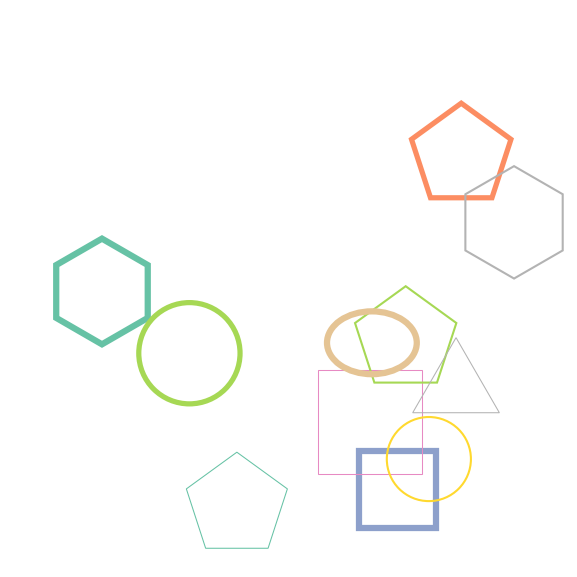[{"shape": "pentagon", "thickness": 0.5, "radius": 0.46, "center": [0.41, 0.124]}, {"shape": "hexagon", "thickness": 3, "radius": 0.46, "center": [0.177, 0.494]}, {"shape": "pentagon", "thickness": 2.5, "radius": 0.45, "center": [0.799, 0.73]}, {"shape": "square", "thickness": 3, "radius": 0.33, "center": [0.688, 0.151]}, {"shape": "square", "thickness": 0.5, "radius": 0.45, "center": [0.64, 0.268]}, {"shape": "circle", "thickness": 2.5, "radius": 0.44, "center": [0.328, 0.387]}, {"shape": "pentagon", "thickness": 1, "radius": 0.46, "center": [0.702, 0.411]}, {"shape": "circle", "thickness": 1, "radius": 0.36, "center": [0.743, 0.204]}, {"shape": "oval", "thickness": 3, "radius": 0.39, "center": [0.644, 0.406]}, {"shape": "triangle", "thickness": 0.5, "radius": 0.43, "center": [0.79, 0.328]}, {"shape": "hexagon", "thickness": 1, "radius": 0.49, "center": [0.89, 0.614]}]